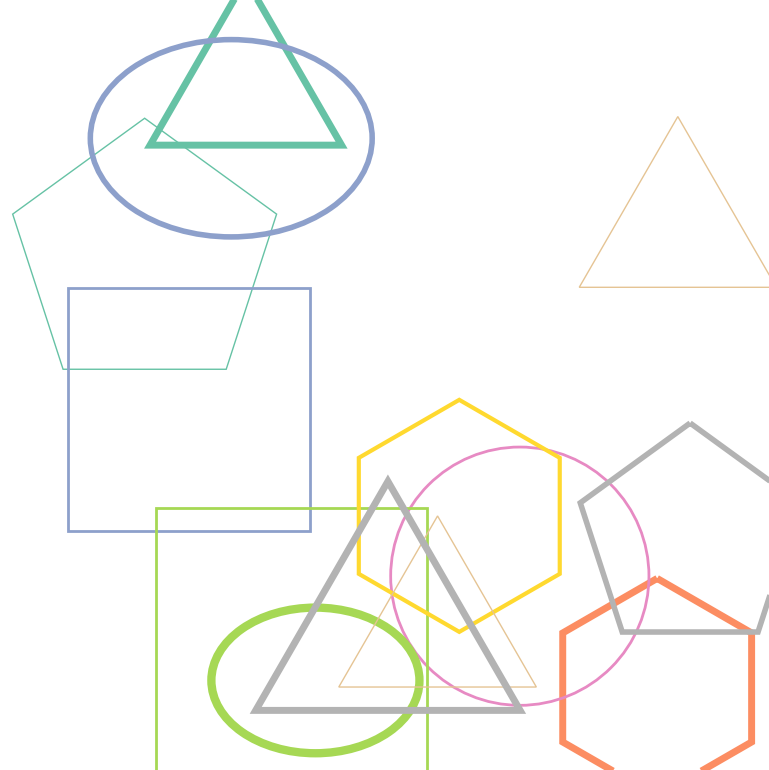[{"shape": "triangle", "thickness": 2.5, "radius": 0.72, "center": [0.319, 0.883]}, {"shape": "pentagon", "thickness": 0.5, "radius": 0.9, "center": [0.188, 0.666]}, {"shape": "hexagon", "thickness": 2.5, "radius": 0.71, "center": [0.853, 0.107]}, {"shape": "oval", "thickness": 2, "radius": 0.92, "center": [0.3, 0.82]}, {"shape": "square", "thickness": 1, "radius": 0.79, "center": [0.245, 0.468]}, {"shape": "circle", "thickness": 1, "radius": 0.84, "center": [0.675, 0.252]}, {"shape": "square", "thickness": 1, "radius": 0.88, "center": [0.379, 0.164]}, {"shape": "oval", "thickness": 3, "radius": 0.68, "center": [0.41, 0.116]}, {"shape": "hexagon", "thickness": 1.5, "radius": 0.75, "center": [0.596, 0.33]}, {"shape": "triangle", "thickness": 0.5, "radius": 0.74, "center": [0.568, 0.182]}, {"shape": "triangle", "thickness": 0.5, "radius": 0.74, "center": [0.88, 0.701]}, {"shape": "triangle", "thickness": 2.5, "radius": 0.99, "center": [0.504, 0.177]}, {"shape": "pentagon", "thickness": 2, "radius": 0.75, "center": [0.896, 0.301]}]